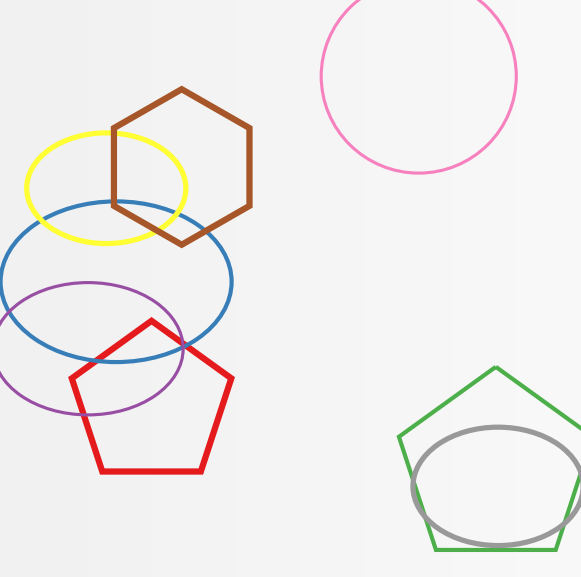[{"shape": "pentagon", "thickness": 3, "radius": 0.72, "center": [0.261, 0.299]}, {"shape": "oval", "thickness": 2, "radius": 0.99, "center": [0.2, 0.511]}, {"shape": "pentagon", "thickness": 2, "radius": 0.88, "center": [0.853, 0.189]}, {"shape": "oval", "thickness": 1.5, "radius": 0.82, "center": [0.151, 0.395]}, {"shape": "oval", "thickness": 2.5, "radius": 0.68, "center": [0.183, 0.673]}, {"shape": "hexagon", "thickness": 3, "radius": 0.67, "center": [0.313, 0.71]}, {"shape": "circle", "thickness": 1.5, "radius": 0.84, "center": [0.72, 0.867]}, {"shape": "oval", "thickness": 2.5, "radius": 0.73, "center": [0.857, 0.157]}]